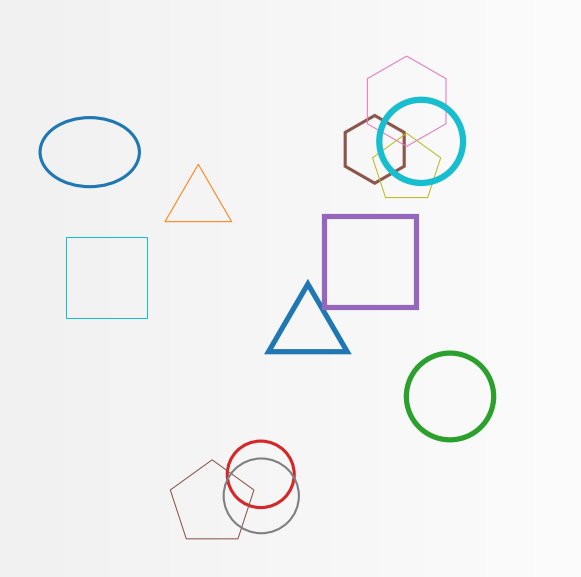[{"shape": "triangle", "thickness": 2.5, "radius": 0.39, "center": [0.53, 0.429]}, {"shape": "oval", "thickness": 1.5, "radius": 0.43, "center": [0.154, 0.736]}, {"shape": "triangle", "thickness": 0.5, "radius": 0.33, "center": [0.341, 0.648]}, {"shape": "circle", "thickness": 2.5, "radius": 0.38, "center": [0.774, 0.313]}, {"shape": "circle", "thickness": 1.5, "radius": 0.29, "center": [0.449, 0.178]}, {"shape": "square", "thickness": 2.5, "radius": 0.4, "center": [0.637, 0.546]}, {"shape": "pentagon", "thickness": 0.5, "radius": 0.38, "center": [0.365, 0.127]}, {"shape": "hexagon", "thickness": 1.5, "radius": 0.29, "center": [0.645, 0.741]}, {"shape": "hexagon", "thickness": 0.5, "radius": 0.39, "center": [0.7, 0.824]}, {"shape": "circle", "thickness": 1, "radius": 0.32, "center": [0.449, 0.14]}, {"shape": "pentagon", "thickness": 0.5, "radius": 0.31, "center": [0.7, 0.707]}, {"shape": "circle", "thickness": 3, "radius": 0.36, "center": [0.725, 0.754]}, {"shape": "square", "thickness": 0.5, "radius": 0.35, "center": [0.184, 0.519]}]